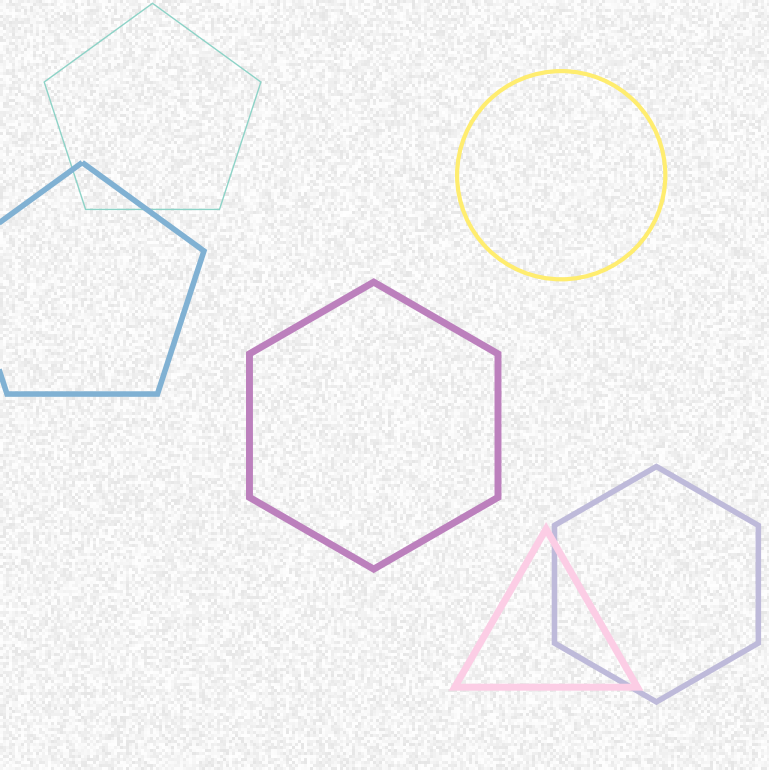[{"shape": "pentagon", "thickness": 0.5, "radius": 0.74, "center": [0.198, 0.848]}, {"shape": "hexagon", "thickness": 2, "radius": 0.76, "center": [0.852, 0.241]}, {"shape": "pentagon", "thickness": 2, "radius": 0.83, "center": [0.107, 0.623]}, {"shape": "triangle", "thickness": 2.5, "radius": 0.68, "center": [0.709, 0.176]}, {"shape": "hexagon", "thickness": 2.5, "radius": 0.93, "center": [0.485, 0.447]}, {"shape": "circle", "thickness": 1.5, "radius": 0.68, "center": [0.729, 0.772]}]